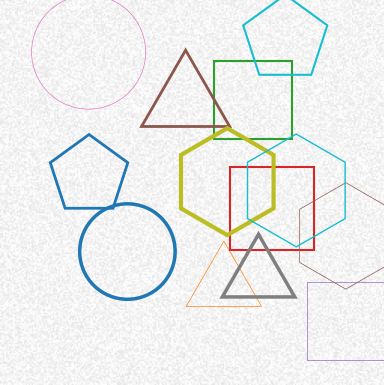[{"shape": "circle", "thickness": 2.5, "radius": 0.62, "center": [0.331, 0.347]}, {"shape": "pentagon", "thickness": 2, "radius": 0.53, "center": [0.231, 0.545]}, {"shape": "triangle", "thickness": 0.5, "radius": 0.57, "center": [0.582, 0.261]}, {"shape": "square", "thickness": 1.5, "radius": 0.51, "center": [0.656, 0.741]}, {"shape": "square", "thickness": 1.5, "radius": 0.54, "center": [0.707, 0.459]}, {"shape": "square", "thickness": 0.5, "radius": 0.51, "center": [0.899, 0.166]}, {"shape": "triangle", "thickness": 2, "radius": 0.66, "center": [0.482, 0.738]}, {"shape": "hexagon", "thickness": 0.5, "radius": 0.69, "center": [0.898, 0.387]}, {"shape": "circle", "thickness": 0.5, "radius": 0.74, "center": [0.23, 0.865]}, {"shape": "triangle", "thickness": 2.5, "radius": 0.54, "center": [0.671, 0.283]}, {"shape": "hexagon", "thickness": 3, "radius": 0.69, "center": [0.59, 0.528]}, {"shape": "hexagon", "thickness": 1, "radius": 0.73, "center": [0.77, 0.505]}, {"shape": "pentagon", "thickness": 1.5, "radius": 0.57, "center": [0.741, 0.899]}]